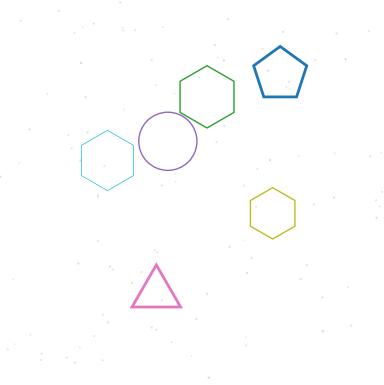[{"shape": "pentagon", "thickness": 2, "radius": 0.36, "center": [0.728, 0.807]}, {"shape": "hexagon", "thickness": 1, "radius": 0.4, "center": [0.538, 0.748]}, {"shape": "circle", "thickness": 1, "radius": 0.38, "center": [0.436, 0.633]}, {"shape": "triangle", "thickness": 2, "radius": 0.36, "center": [0.406, 0.239]}, {"shape": "hexagon", "thickness": 1, "radius": 0.33, "center": [0.708, 0.446]}, {"shape": "hexagon", "thickness": 0.5, "radius": 0.39, "center": [0.279, 0.583]}]